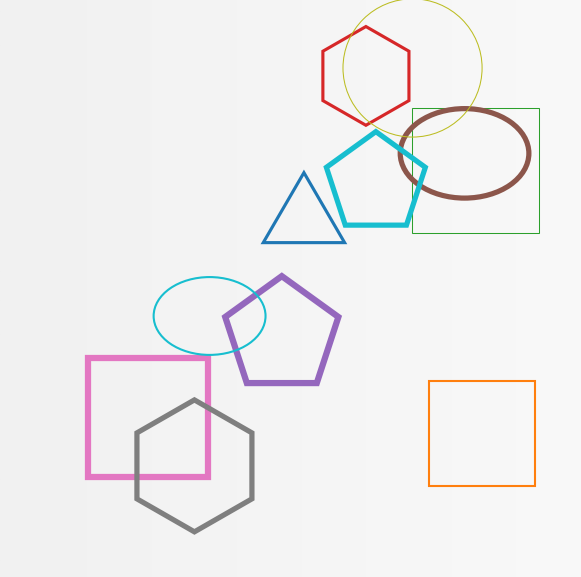[{"shape": "triangle", "thickness": 1.5, "radius": 0.4, "center": [0.523, 0.619]}, {"shape": "square", "thickness": 1, "radius": 0.46, "center": [0.83, 0.248]}, {"shape": "square", "thickness": 0.5, "radius": 0.54, "center": [0.818, 0.704]}, {"shape": "hexagon", "thickness": 1.5, "radius": 0.43, "center": [0.63, 0.868]}, {"shape": "pentagon", "thickness": 3, "radius": 0.51, "center": [0.485, 0.419]}, {"shape": "oval", "thickness": 2.5, "radius": 0.55, "center": [0.799, 0.734]}, {"shape": "square", "thickness": 3, "radius": 0.52, "center": [0.255, 0.276]}, {"shape": "hexagon", "thickness": 2.5, "radius": 0.57, "center": [0.335, 0.192]}, {"shape": "circle", "thickness": 0.5, "radius": 0.6, "center": [0.71, 0.881]}, {"shape": "oval", "thickness": 1, "radius": 0.48, "center": [0.361, 0.452]}, {"shape": "pentagon", "thickness": 2.5, "radius": 0.45, "center": [0.647, 0.682]}]